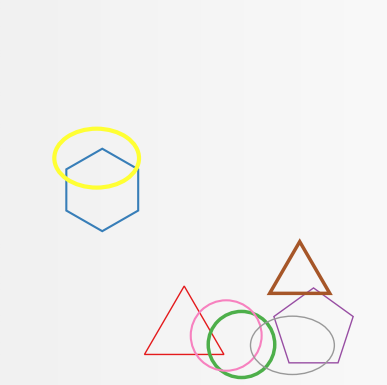[{"shape": "triangle", "thickness": 1, "radius": 0.59, "center": [0.475, 0.139]}, {"shape": "hexagon", "thickness": 1.5, "radius": 0.54, "center": [0.264, 0.507]}, {"shape": "circle", "thickness": 2.5, "radius": 0.43, "center": [0.623, 0.105]}, {"shape": "pentagon", "thickness": 1, "radius": 0.54, "center": [0.809, 0.145]}, {"shape": "oval", "thickness": 3, "radius": 0.55, "center": [0.249, 0.589]}, {"shape": "triangle", "thickness": 2.5, "radius": 0.45, "center": [0.773, 0.283]}, {"shape": "circle", "thickness": 1.5, "radius": 0.46, "center": [0.584, 0.129]}, {"shape": "oval", "thickness": 1, "radius": 0.54, "center": [0.755, 0.103]}]